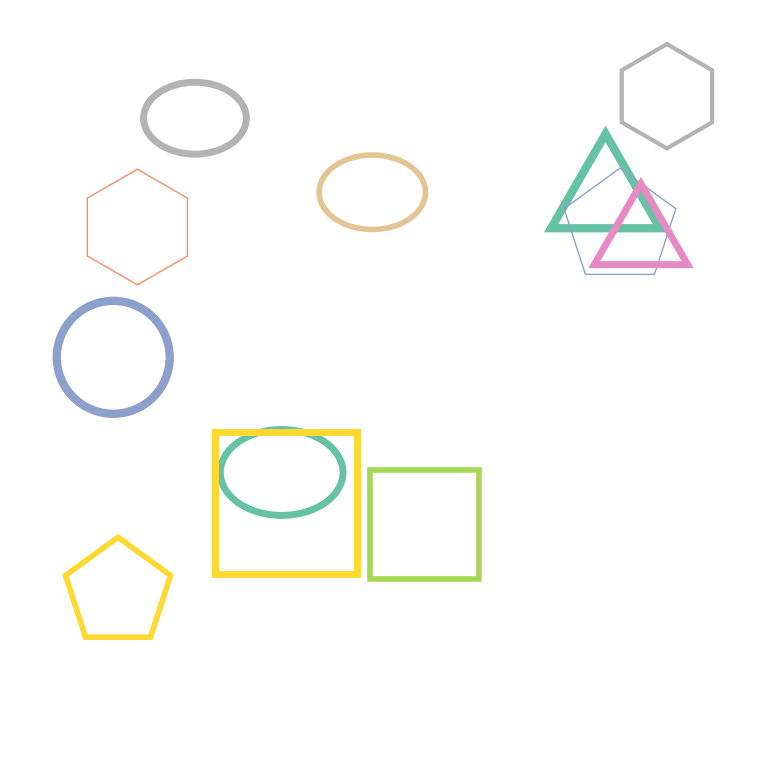[{"shape": "triangle", "thickness": 3, "radius": 0.41, "center": [0.786, 0.744]}, {"shape": "oval", "thickness": 2.5, "radius": 0.4, "center": [0.366, 0.386]}, {"shape": "hexagon", "thickness": 0.5, "radius": 0.38, "center": [0.178, 0.705]}, {"shape": "circle", "thickness": 3, "radius": 0.37, "center": [0.147, 0.536]}, {"shape": "pentagon", "thickness": 0.5, "radius": 0.38, "center": [0.805, 0.705]}, {"shape": "triangle", "thickness": 2.5, "radius": 0.35, "center": [0.832, 0.691]}, {"shape": "square", "thickness": 2, "radius": 0.35, "center": [0.552, 0.319]}, {"shape": "square", "thickness": 2.5, "radius": 0.46, "center": [0.371, 0.346]}, {"shape": "pentagon", "thickness": 2, "radius": 0.36, "center": [0.153, 0.231]}, {"shape": "oval", "thickness": 2, "radius": 0.35, "center": [0.483, 0.75]}, {"shape": "oval", "thickness": 2.5, "radius": 0.33, "center": [0.253, 0.847]}, {"shape": "hexagon", "thickness": 1.5, "radius": 0.34, "center": [0.866, 0.875]}]